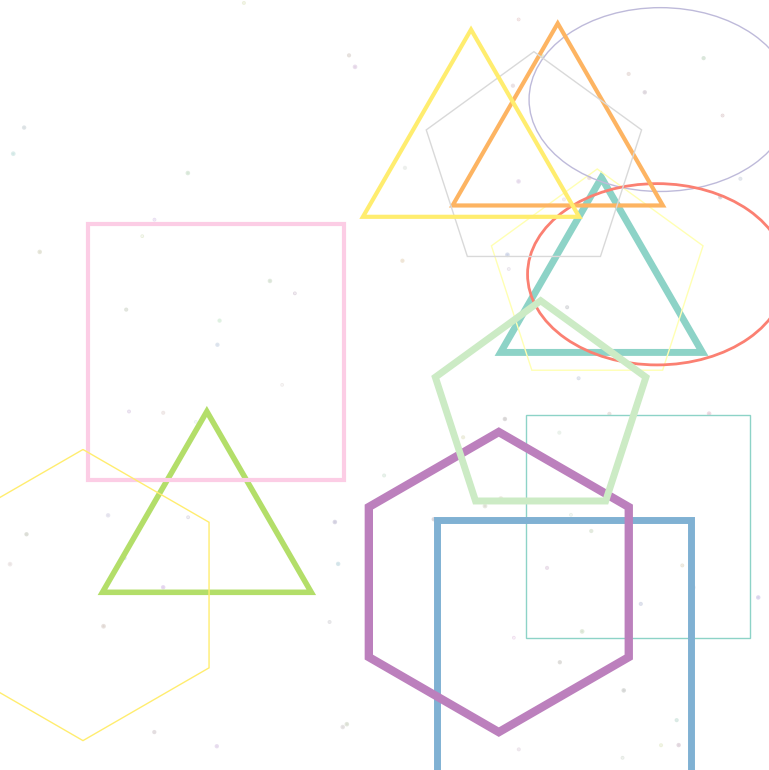[{"shape": "square", "thickness": 0.5, "radius": 0.73, "center": [0.828, 0.316]}, {"shape": "triangle", "thickness": 2.5, "radius": 0.76, "center": [0.781, 0.618]}, {"shape": "pentagon", "thickness": 0.5, "radius": 0.72, "center": [0.776, 0.636]}, {"shape": "oval", "thickness": 0.5, "radius": 0.85, "center": [0.858, 0.871]}, {"shape": "oval", "thickness": 1, "radius": 0.84, "center": [0.853, 0.644]}, {"shape": "square", "thickness": 2.5, "radius": 0.83, "center": [0.732, 0.159]}, {"shape": "triangle", "thickness": 1.5, "radius": 0.79, "center": [0.724, 0.812]}, {"shape": "triangle", "thickness": 2, "radius": 0.78, "center": [0.269, 0.309]}, {"shape": "square", "thickness": 1.5, "radius": 0.83, "center": [0.28, 0.543]}, {"shape": "pentagon", "thickness": 0.5, "radius": 0.74, "center": [0.693, 0.786]}, {"shape": "hexagon", "thickness": 3, "radius": 0.97, "center": [0.648, 0.244]}, {"shape": "pentagon", "thickness": 2.5, "radius": 0.72, "center": [0.702, 0.466]}, {"shape": "hexagon", "thickness": 0.5, "radius": 0.95, "center": [0.108, 0.227]}, {"shape": "triangle", "thickness": 1.5, "radius": 0.81, "center": [0.612, 0.799]}]